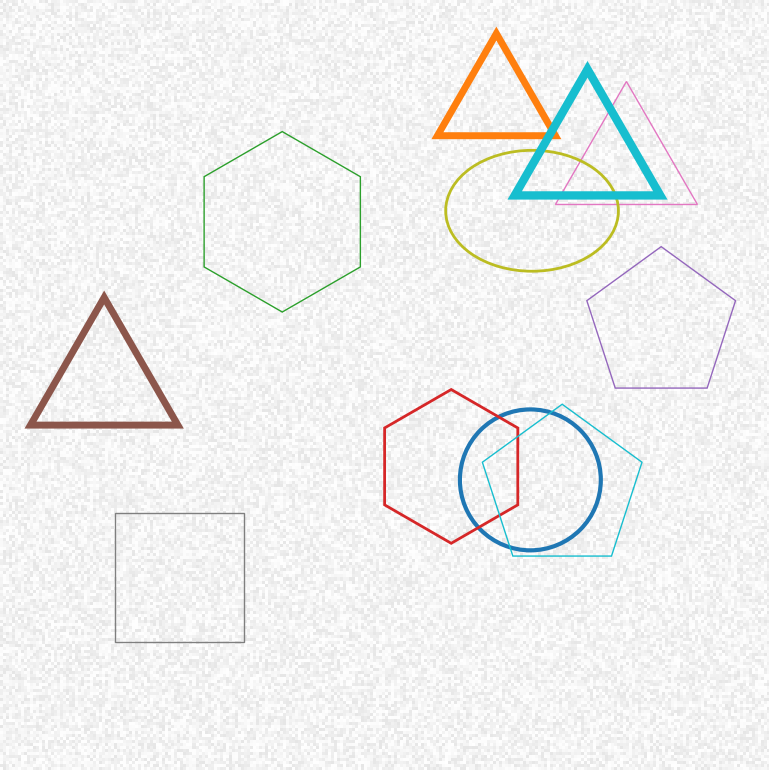[{"shape": "circle", "thickness": 1.5, "radius": 0.46, "center": [0.689, 0.377]}, {"shape": "triangle", "thickness": 2.5, "radius": 0.44, "center": [0.645, 0.868]}, {"shape": "hexagon", "thickness": 0.5, "radius": 0.59, "center": [0.367, 0.712]}, {"shape": "hexagon", "thickness": 1, "radius": 0.5, "center": [0.586, 0.394]}, {"shape": "pentagon", "thickness": 0.5, "radius": 0.51, "center": [0.859, 0.578]}, {"shape": "triangle", "thickness": 2.5, "radius": 0.55, "center": [0.135, 0.503]}, {"shape": "triangle", "thickness": 0.5, "radius": 0.53, "center": [0.814, 0.788]}, {"shape": "square", "thickness": 0.5, "radius": 0.42, "center": [0.233, 0.25]}, {"shape": "oval", "thickness": 1, "radius": 0.56, "center": [0.691, 0.726]}, {"shape": "triangle", "thickness": 3, "radius": 0.55, "center": [0.763, 0.801]}, {"shape": "pentagon", "thickness": 0.5, "radius": 0.54, "center": [0.73, 0.366]}]